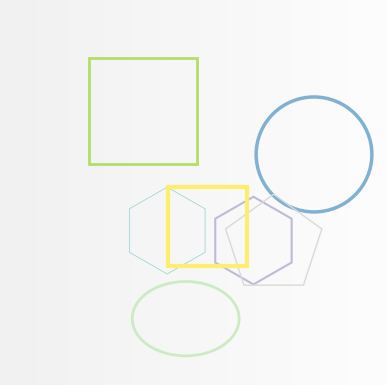[{"shape": "hexagon", "thickness": 0.5, "radius": 0.56, "center": [0.432, 0.401]}, {"shape": "hexagon", "thickness": 1.5, "radius": 0.57, "center": [0.654, 0.375]}, {"shape": "circle", "thickness": 2.5, "radius": 0.75, "center": [0.81, 0.599]}, {"shape": "square", "thickness": 2, "radius": 0.69, "center": [0.369, 0.712]}, {"shape": "pentagon", "thickness": 1, "radius": 0.65, "center": [0.706, 0.365]}, {"shape": "oval", "thickness": 2, "radius": 0.69, "center": [0.479, 0.172]}, {"shape": "square", "thickness": 3, "radius": 0.51, "center": [0.535, 0.411]}]